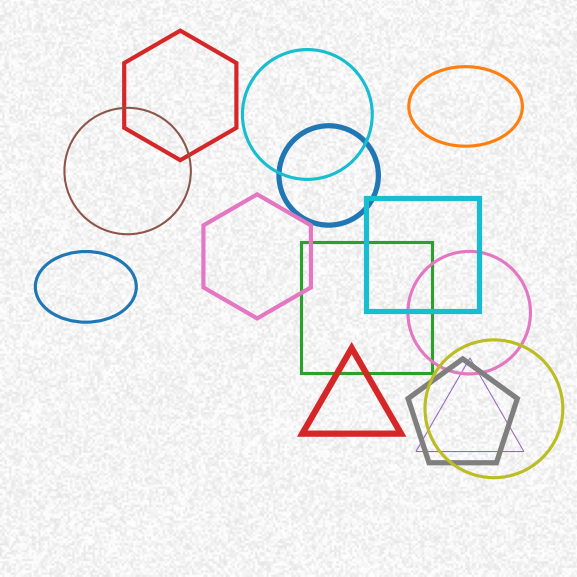[{"shape": "circle", "thickness": 2.5, "radius": 0.43, "center": [0.569, 0.695]}, {"shape": "oval", "thickness": 1.5, "radius": 0.44, "center": [0.149, 0.502]}, {"shape": "oval", "thickness": 1.5, "radius": 0.49, "center": [0.806, 0.815]}, {"shape": "square", "thickness": 1.5, "radius": 0.57, "center": [0.635, 0.466]}, {"shape": "hexagon", "thickness": 2, "radius": 0.56, "center": [0.312, 0.834]}, {"shape": "triangle", "thickness": 3, "radius": 0.49, "center": [0.609, 0.298]}, {"shape": "triangle", "thickness": 0.5, "radius": 0.54, "center": [0.814, 0.271]}, {"shape": "circle", "thickness": 1, "radius": 0.55, "center": [0.221, 0.703]}, {"shape": "circle", "thickness": 1.5, "radius": 0.53, "center": [0.812, 0.458]}, {"shape": "hexagon", "thickness": 2, "radius": 0.54, "center": [0.445, 0.555]}, {"shape": "pentagon", "thickness": 2.5, "radius": 0.5, "center": [0.801, 0.278]}, {"shape": "circle", "thickness": 1.5, "radius": 0.6, "center": [0.855, 0.291]}, {"shape": "circle", "thickness": 1.5, "radius": 0.56, "center": [0.532, 0.801]}, {"shape": "square", "thickness": 2.5, "radius": 0.49, "center": [0.732, 0.558]}]